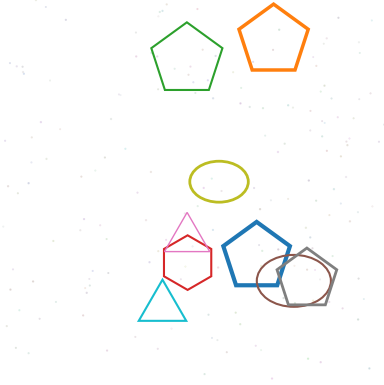[{"shape": "pentagon", "thickness": 3, "radius": 0.45, "center": [0.667, 0.333]}, {"shape": "pentagon", "thickness": 2.5, "radius": 0.47, "center": [0.711, 0.895]}, {"shape": "pentagon", "thickness": 1.5, "radius": 0.49, "center": [0.485, 0.845]}, {"shape": "hexagon", "thickness": 1.5, "radius": 0.35, "center": [0.487, 0.318]}, {"shape": "oval", "thickness": 1.5, "radius": 0.48, "center": [0.763, 0.271]}, {"shape": "triangle", "thickness": 1, "radius": 0.34, "center": [0.486, 0.38]}, {"shape": "pentagon", "thickness": 2, "radius": 0.41, "center": [0.797, 0.274]}, {"shape": "oval", "thickness": 2, "radius": 0.38, "center": [0.569, 0.528]}, {"shape": "triangle", "thickness": 1.5, "radius": 0.36, "center": [0.422, 0.202]}]